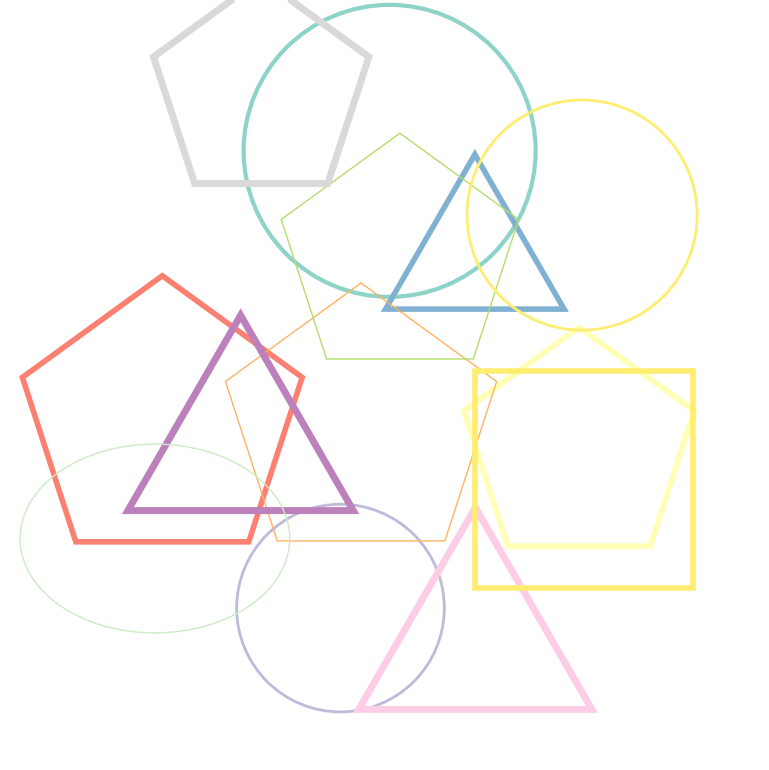[{"shape": "circle", "thickness": 1.5, "radius": 0.95, "center": [0.506, 0.804]}, {"shape": "pentagon", "thickness": 2, "radius": 0.79, "center": [0.752, 0.418]}, {"shape": "circle", "thickness": 1, "radius": 0.67, "center": [0.442, 0.21]}, {"shape": "pentagon", "thickness": 2, "radius": 0.96, "center": [0.211, 0.451]}, {"shape": "triangle", "thickness": 2, "radius": 0.67, "center": [0.617, 0.666]}, {"shape": "pentagon", "thickness": 0.5, "radius": 0.93, "center": [0.469, 0.447]}, {"shape": "pentagon", "thickness": 0.5, "radius": 0.81, "center": [0.519, 0.665]}, {"shape": "triangle", "thickness": 2.5, "radius": 0.87, "center": [0.617, 0.166]}, {"shape": "pentagon", "thickness": 2.5, "radius": 0.74, "center": [0.339, 0.881]}, {"shape": "triangle", "thickness": 2.5, "radius": 0.85, "center": [0.312, 0.421]}, {"shape": "oval", "thickness": 0.5, "radius": 0.88, "center": [0.201, 0.301]}, {"shape": "square", "thickness": 2, "radius": 0.71, "center": [0.759, 0.377]}, {"shape": "circle", "thickness": 1, "radius": 0.75, "center": [0.756, 0.721]}]